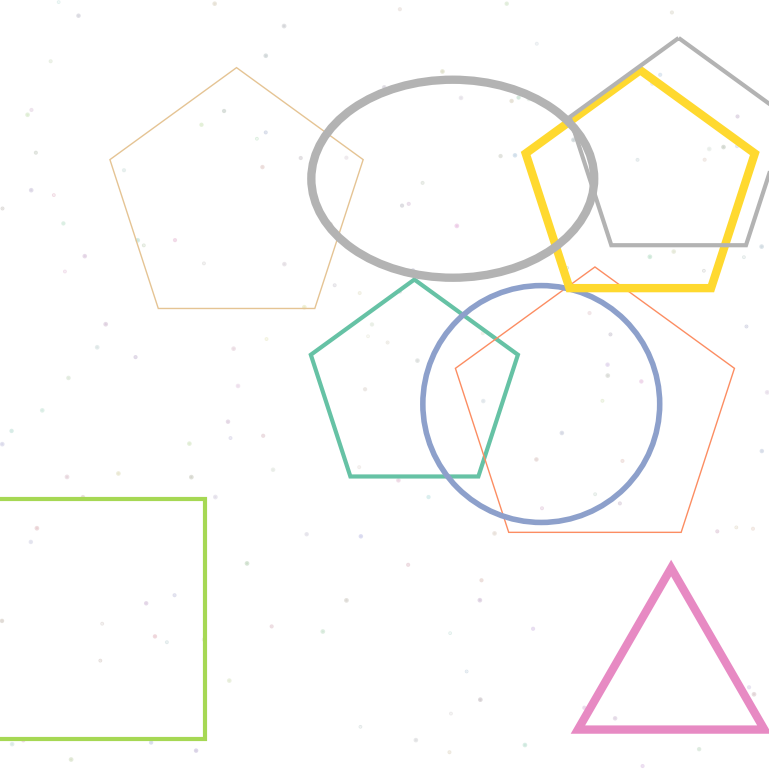[{"shape": "pentagon", "thickness": 1.5, "radius": 0.71, "center": [0.538, 0.496]}, {"shape": "pentagon", "thickness": 0.5, "radius": 0.95, "center": [0.773, 0.463]}, {"shape": "circle", "thickness": 2, "radius": 0.77, "center": [0.703, 0.475]}, {"shape": "triangle", "thickness": 3, "radius": 0.7, "center": [0.872, 0.122]}, {"shape": "square", "thickness": 1.5, "radius": 0.78, "center": [0.11, 0.196]}, {"shape": "pentagon", "thickness": 3, "radius": 0.78, "center": [0.832, 0.752]}, {"shape": "pentagon", "thickness": 0.5, "radius": 0.86, "center": [0.307, 0.739]}, {"shape": "pentagon", "thickness": 1.5, "radius": 0.74, "center": [0.881, 0.802]}, {"shape": "oval", "thickness": 3, "radius": 0.92, "center": [0.588, 0.768]}]